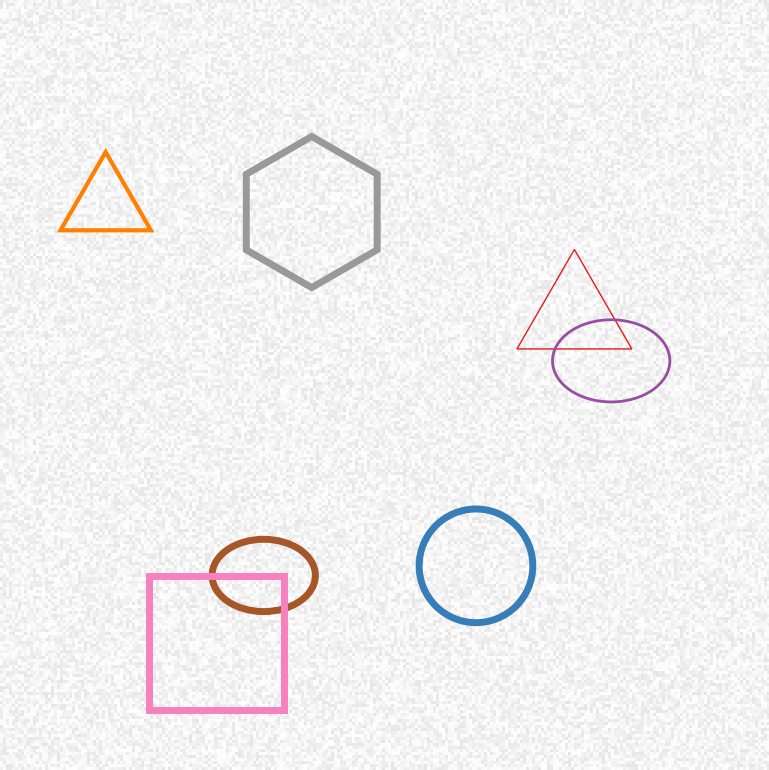[{"shape": "triangle", "thickness": 0.5, "radius": 0.43, "center": [0.746, 0.59]}, {"shape": "circle", "thickness": 2.5, "radius": 0.37, "center": [0.618, 0.265]}, {"shape": "oval", "thickness": 1, "radius": 0.38, "center": [0.794, 0.531]}, {"shape": "triangle", "thickness": 1.5, "radius": 0.34, "center": [0.137, 0.735]}, {"shape": "oval", "thickness": 2.5, "radius": 0.34, "center": [0.342, 0.253]}, {"shape": "square", "thickness": 2.5, "radius": 0.44, "center": [0.281, 0.165]}, {"shape": "hexagon", "thickness": 2.5, "radius": 0.49, "center": [0.405, 0.725]}]